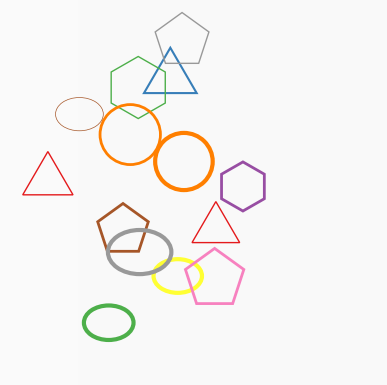[{"shape": "triangle", "thickness": 1, "radius": 0.35, "center": [0.557, 0.405]}, {"shape": "triangle", "thickness": 1, "radius": 0.37, "center": [0.124, 0.531]}, {"shape": "triangle", "thickness": 1.5, "radius": 0.39, "center": [0.44, 0.797]}, {"shape": "oval", "thickness": 3, "radius": 0.32, "center": [0.281, 0.162]}, {"shape": "hexagon", "thickness": 1, "radius": 0.4, "center": [0.357, 0.773]}, {"shape": "hexagon", "thickness": 2, "radius": 0.32, "center": [0.627, 0.516]}, {"shape": "circle", "thickness": 3, "radius": 0.37, "center": [0.475, 0.581]}, {"shape": "circle", "thickness": 2, "radius": 0.39, "center": [0.336, 0.65]}, {"shape": "oval", "thickness": 3, "radius": 0.31, "center": [0.459, 0.283]}, {"shape": "pentagon", "thickness": 2, "radius": 0.34, "center": [0.317, 0.403]}, {"shape": "oval", "thickness": 0.5, "radius": 0.31, "center": [0.205, 0.703]}, {"shape": "pentagon", "thickness": 2, "radius": 0.4, "center": [0.554, 0.276]}, {"shape": "pentagon", "thickness": 1, "radius": 0.36, "center": [0.47, 0.894]}, {"shape": "oval", "thickness": 3, "radius": 0.41, "center": [0.36, 0.345]}]